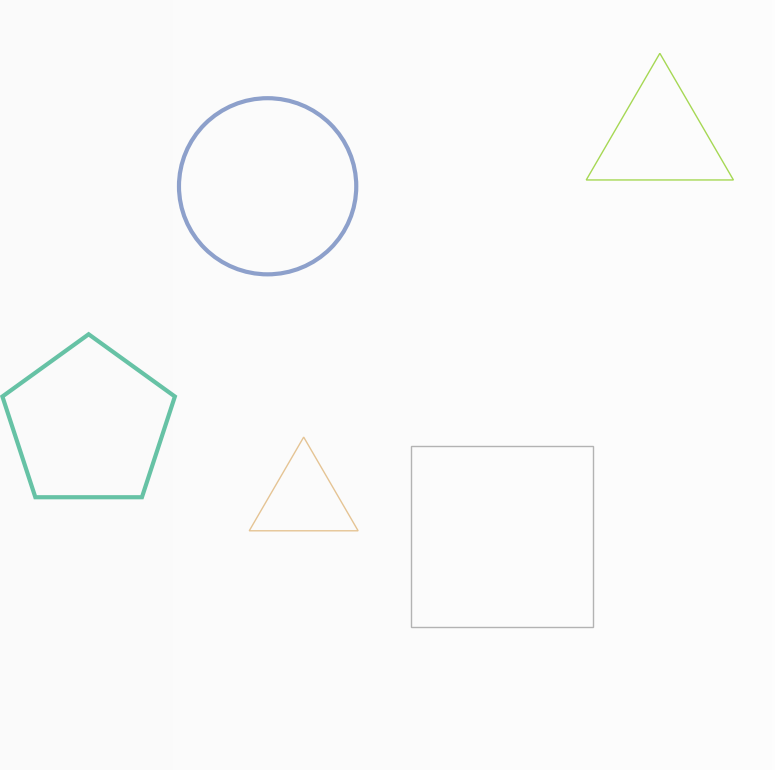[{"shape": "pentagon", "thickness": 1.5, "radius": 0.58, "center": [0.114, 0.449]}, {"shape": "circle", "thickness": 1.5, "radius": 0.57, "center": [0.345, 0.758]}, {"shape": "triangle", "thickness": 0.5, "radius": 0.55, "center": [0.851, 0.821]}, {"shape": "triangle", "thickness": 0.5, "radius": 0.41, "center": [0.392, 0.351]}, {"shape": "square", "thickness": 0.5, "radius": 0.59, "center": [0.648, 0.303]}]